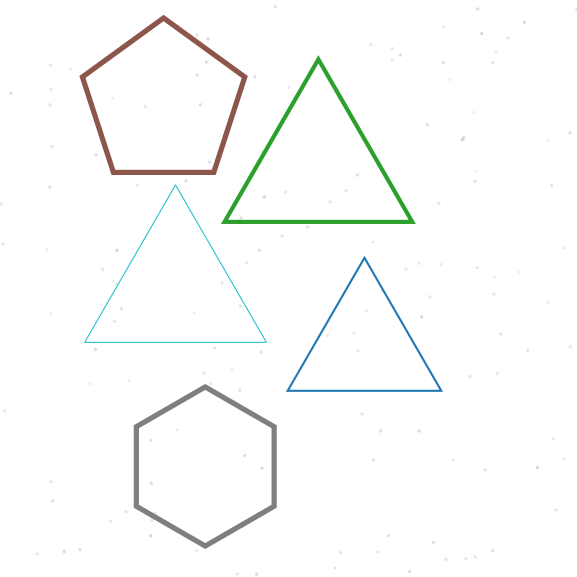[{"shape": "triangle", "thickness": 1, "radius": 0.77, "center": [0.631, 0.399]}, {"shape": "triangle", "thickness": 2, "radius": 0.94, "center": [0.551, 0.709]}, {"shape": "pentagon", "thickness": 2.5, "radius": 0.74, "center": [0.283, 0.82]}, {"shape": "hexagon", "thickness": 2.5, "radius": 0.69, "center": [0.355, 0.191]}, {"shape": "triangle", "thickness": 0.5, "radius": 0.91, "center": [0.304, 0.497]}]